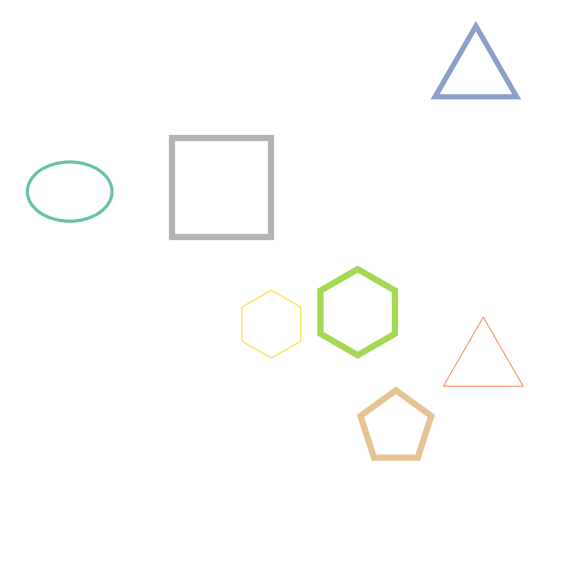[{"shape": "oval", "thickness": 1.5, "radius": 0.37, "center": [0.121, 0.667]}, {"shape": "triangle", "thickness": 0.5, "radius": 0.4, "center": [0.837, 0.37]}, {"shape": "triangle", "thickness": 2.5, "radius": 0.41, "center": [0.824, 0.872]}, {"shape": "hexagon", "thickness": 3, "radius": 0.37, "center": [0.619, 0.459]}, {"shape": "hexagon", "thickness": 0.5, "radius": 0.29, "center": [0.47, 0.438]}, {"shape": "pentagon", "thickness": 3, "radius": 0.32, "center": [0.686, 0.259]}, {"shape": "square", "thickness": 3, "radius": 0.43, "center": [0.383, 0.675]}]